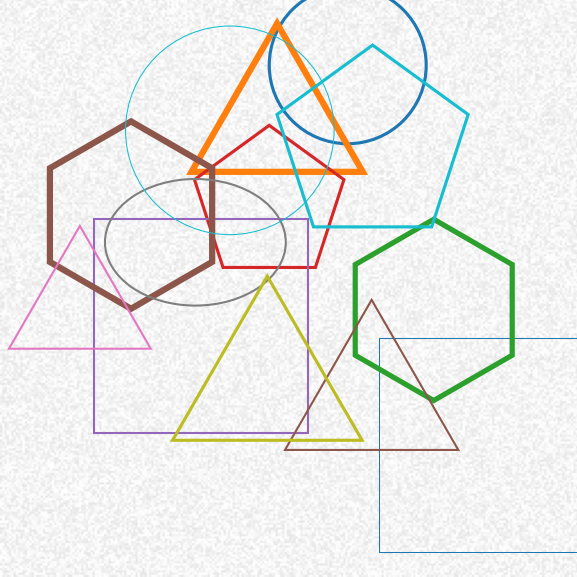[{"shape": "circle", "thickness": 1.5, "radius": 0.68, "center": [0.602, 0.886]}, {"shape": "square", "thickness": 0.5, "radius": 0.93, "center": [0.842, 0.228]}, {"shape": "triangle", "thickness": 3, "radius": 0.86, "center": [0.48, 0.787]}, {"shape": "hexagon", "thickness": 2.5, "radius": 0.78, "center": [0.751, 0.463]}, {"shape": "pentagon", "thickness": 1.5, "radius": 0.68, "center": [0.466, 0.646]}, {"shape": "square", "thickness": 1, "radius": 0.93, "center": [0.349, 0.435]}, {"shape": "triangle", "thickness": 1, "radius": 0.87, "center": [0.644, 0.307]}, {"shape": "hexagon", "thickness": 3, "radius": 0.81, "center": [0.227, 0.627]}, {"shape": "triangle", "thickness": 1, "radius": 0.71, "center": [0.138, 0.466]}, {"shape": "oval", "thickness": 1, "radius": 0.78, "center": [0.338, 0.58]}, {"shape": "triangle", "thickness": 1.5, "radius": 0.95, "center": [0.463, 0.331]}, {"shape": "circle", "thickness": 0.5, "radius": 0.9, "center": [0.398, 0.773]}, {"shape": "pentagon", "thickness": 1.5, "radius": 0.87, "center": [0.645, 0.747]}]